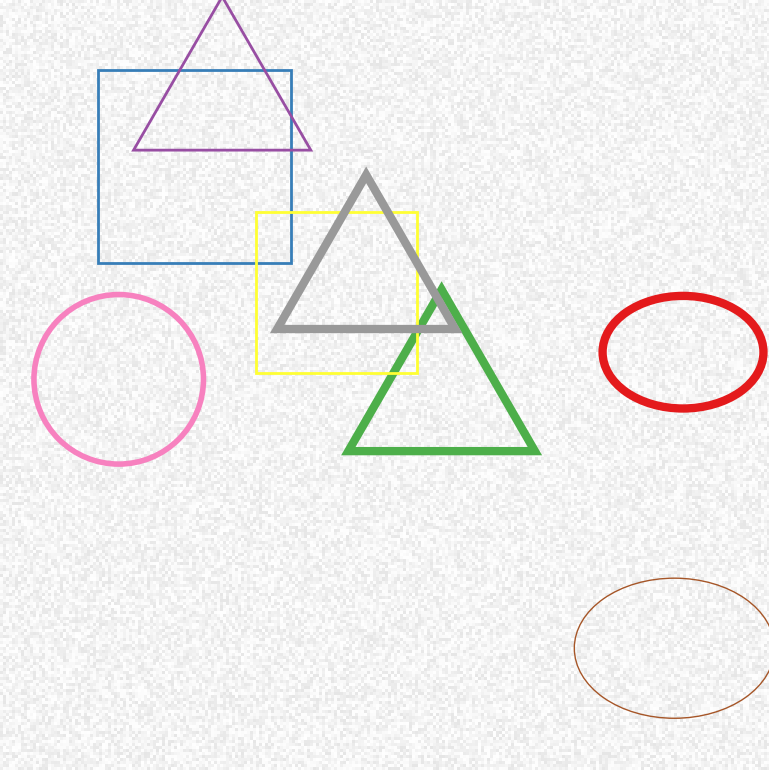[{"shape": "oval", "thickness": 3, "radius": 0.52, "center": [0.887, 0.543]}, {"shape": "square", "thickness": 1, "radius": 0.63, "center": [0.253, 0.784]}, {"shape": "triangle", "thickness": 3, "radius": 0.7, "center": [0.574, 0.484]}, {"shape": "triangle", "thickness": 1, "radius": 0.66, "center": [0.289, 0.871]}, {"shape": "square", "thickness": 1, "radius": 0.52, "center": [0.437, 0.62]}, {"shape": "oval", "thickness": 0.5, "radius": 0.65, "center": [0.876, 0.158]}, {"shape": "circle", "thickness": 2, "radius": 0.55, "center": [0.154, 0.507]}, {"shape": "triangle", "thickness": 3, "radius": 0.67, "center": [0.476, 0.639]}]